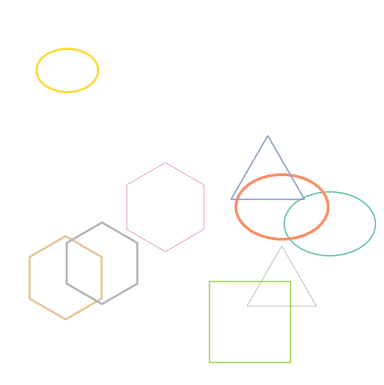[{"shape": "oval", "thickness": 1, "radius": 0.59, "center": [0.857, 0.419]}, {"shape": "oval", "thickness": 2, "radius": 0.6, "center": [0.733, 0.463]}, {"shape": "triangle", "thickness": 1, "radius": 0.55, "center": [0.695, 0.537]}, {"shape": "hexagon", "thickness": 0.5, "radius": 0.58, "center": [0.43, 0.462]}, {"shape": "square", "thickness": 1, "radius": 0.53, "center": [0.649, 0.165]}, {"shape": "oval", "thickness": 1.5, "radius": 0.4, "center": [0.175, 0.817]}, {"shape": "hexagon", "thickness": 1.5, "radius": 0.54, "center": [0.17, 0.278]}, {"shape": "triangle", "thickness": 0.5, "radius": 0.52, "center": [0.732, 0.257]}, {"shape": "hexagon", "thickness": 1.5, "radius": 0.53, "center": [0.265, 0.316]}]